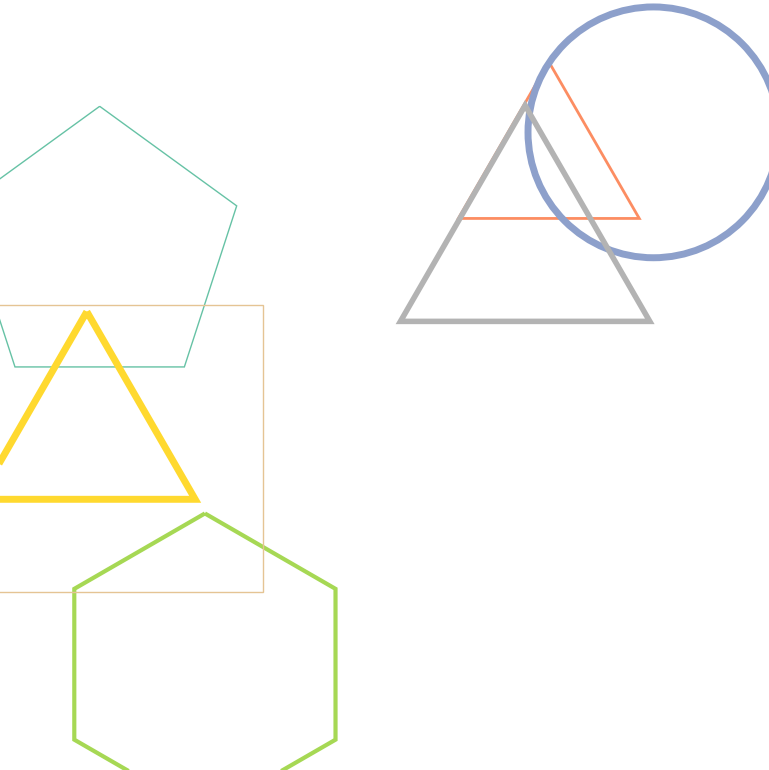[{"shape": "pentagon", "thickness": 0.5, "radius": 0.94, "center": [0.129, 0.675]}, {"shape": "triangle", "thickness": 1, "radius": 0.68, "center": [0.713, 0.784]}, {"shape": "circle", "thickness": 2.5, "radius": 0.81, "center": [0.849, 0.828]}, {"shape": "hexagon", "thickness": 1.5, "radius": 0.98, "center": [0.266, 0.137]}, {"shape": "triangle", "thickness": 2.5, "radius": 0.81, "center": [0.113, 0.433]}, {"shape": "square", "thickness": 0.5, "radius": 0.93, "center": [0.154, 0.418]}, {"shape": "triangle", "thickness": 2, "radius": 0.93, "center": [0.682, 0.676]}]